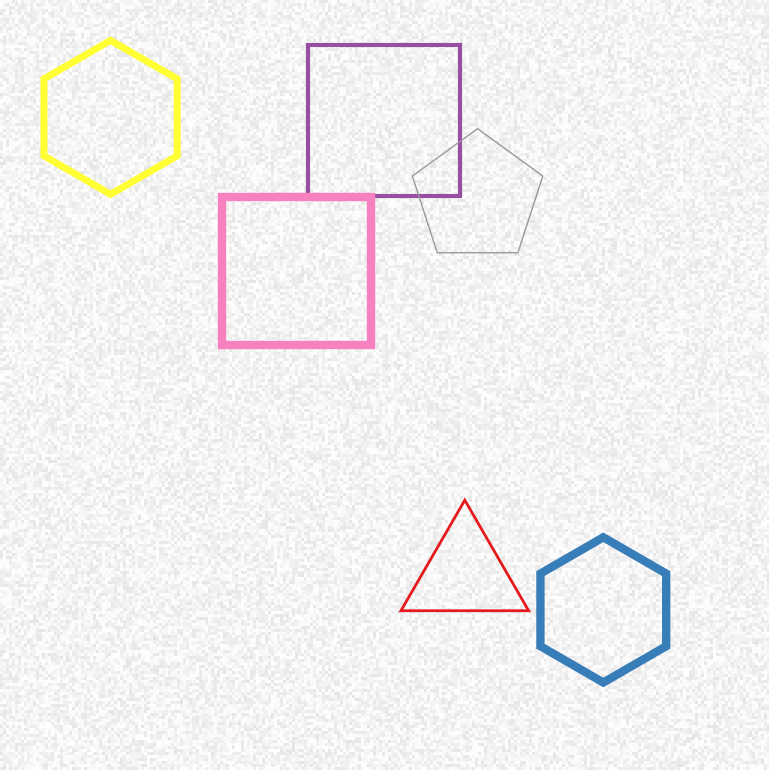[{"shape": "triangle", "thickness": 1, "radius": 0.48, "center": [0.604, 0.255]}, {"shape": "hexagon", "thickness": 3, "radius": 0.47, "center": [0.784, 0.208]}, {"shape": "square", "thickness": 1.5, "radius": 0.49, "center": [0.498, 0.843]}, {"shape": "hexagon", "thickness": 2.5, "radius": 0.5, "center": [0.144, 0.848]}, {"shape": "square", "thickness": 3, "radius": 0.48, "center": [0.386, 0.648]}, {"shape": "pentagon", "thickness": 0.5, "radius": 0.45, "center": [0.62, 0.744]}]